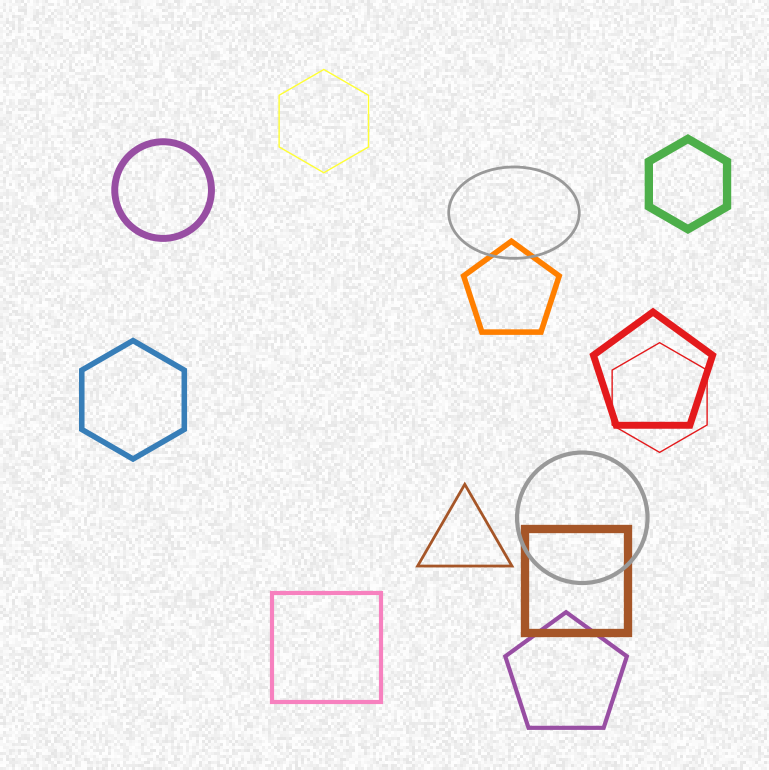[{"shape": "pentagon", "thickness": 2.5, "radius": 0.41, "center": [0.848, 0.513]}, {"shape": "hexagon", "thickness": 0.5, "radius": 0.36, "center": [0.857, 0.484]}, {"shape": "hexagon", "thickness": 2, "radius": 0.38, "center": [0.173, 0.481]}, {"shape": "hexagon", "thickness": 3, "radius": 0.29, "center": [0.893, 0.761]}, {"shape": "pentagon", "thickness": 1.5, "radius": 0.42, "center": [0.735, 0.122]}, {"shape": "circle", "thickness": 2.5, "radius": 0.31, "center": [0.212, 0.753]}, {"shape": "pentagon", "thickness": 2, "radius": 0.33, "center": [0.664, 0.621]}, {"shape": "hexagon", "thickness": 0.5, "radius": 0.34, "center": [0.421, 0.843]}, {"shape": "triangle", "thickness": 1, "radius": 0.35, "center": [0.604, 0.3]}, {"shape": "square", "thickness": 3, "radius": 0.34, "center": [0.748, 0.245]}, {"shape": "square", "thickness": 1.5, "radius": 0.36, "center": [0.424, 0.159]}, {"shape": "circle", "thickness": 1.5, "radius": 0.42, "center": [0.756, 0.328]}, {"shape": "oval", "thickness": 1, "radius": 0.42, "center": [0.668, 0.724]}]